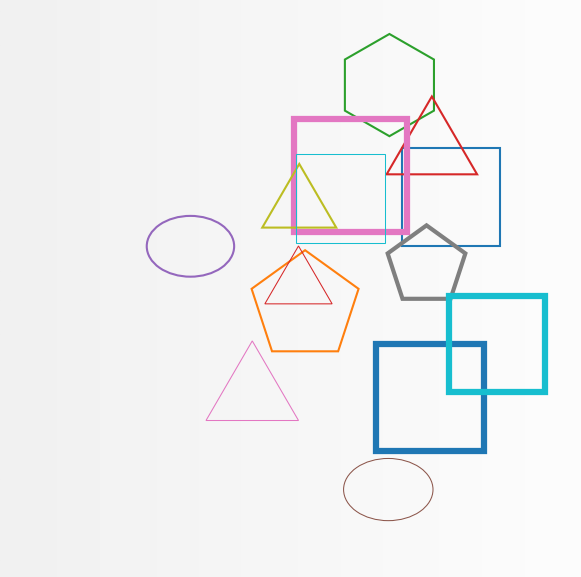[{"shape": "square", "thickness": 1, "radius": 0.42, "center": [0.776, 0.659]}, {"shape": "square", "thickness": 3, "radius": 0.46, "center": [0.74, 0.31]}, {"shape": "pentagon", "thickness": 1, "radius": 0.48, "center": [0.525, 0.469]}, {"shape": "hexagon", "thickness": 1, "radius": 0.44, "center": [0.67, 0.852]}, {"shape": "triangle", "thickness": 0.5, "radius": 0.33, "center": [0.514, 0.506]}, {"shape": "triangle", "thickness": 1, "radius": 0.45, "center": [0.743, 0.742]}, {"shape": "oval", "thickness": 1, "radius": 0.38, "center": [0.328, 0.573]}, {"shape": "oval", "thickness": 0.5, "radius": 0.38, "center": [0.668, 0.151]}, {"shape": "square", "thickness": 3, "radius": 0.49, "center": [0.603, 0.696]}, {"shape": "triangle", "thickness": 0.5, "radius": 0.46, "center": [0.434, 0.317]}, {"shape": "pentagon", "thickness": 2, "radius": 0.35, "center": [0.734, 0.539]}, {"shape": "triangle", "thickness": 1, "radius": 0.37, "center": [0.515, 0.642]}, {"shape": "square", "thickness": 0.5, "radius": 0.39, "center": [0.586, 0.655]}, {"shape": "square", "thickness": 3, "radius": 0.41, "center": [0.856, 0.403]}]